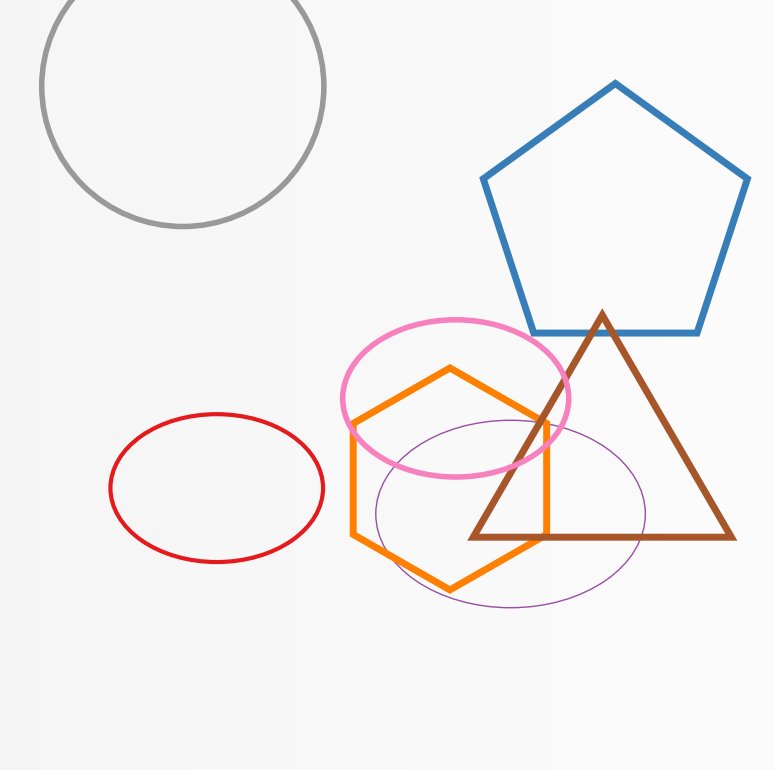[{"shape": "oval", "thickness": 1.5, "radius": 0.69, "center": [0.28, 0.366]}, {"shape": "pentagon", "thickness": 2.5, "radius": 0.9, "center": [0.794, 0.712]}, {"shape": "oval", "thickness": 0.5, "radius": 0.87, "center": [0.659, 0.332]}, {"shape": "hexagon", "thickness": 2.5, "radius": 0.72, "center": [0.581, 0.378]}, {"shape": "triangle", "thickness": 2.5, "radius": 0.96, "center": [0.777, 0.398]}, {"shape": "oval", "thickness": 2, "radius": 0.73, "center": [0.588, 0.483]}, {"shape": "circle", "thickness": 2, "radius": 0.91, "center": [0.236, 0.888]}]